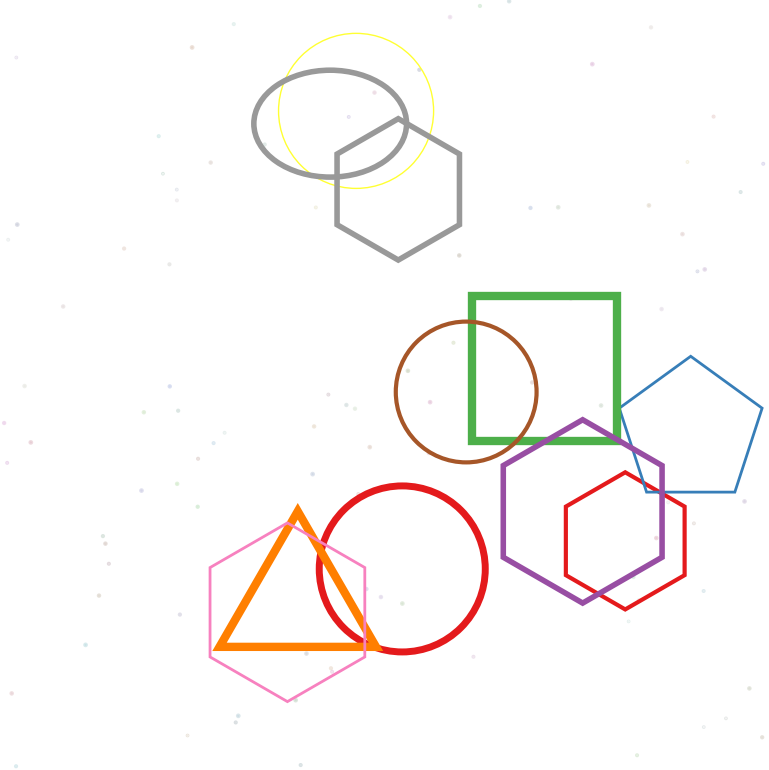[{"shape": "hexagon", "thickness": 1.5, "radius": 0.45, "center": [0.812, 0.298]}, {"shape": "circle", "thickness": 2.5, "radius": 0.54, "center": [0.522, 0.261]}, {"shape": "pentagon", "thickness": 1, "radius": 0.49, "center": [0.897, 0.44]}, {"shape": "square", "thickness": 3, "radius": 0.47, "center": [0.707, 0.521]}, {"shape": "hexagon", "thickness": 2, "radius": 0.6, "center": [0.757, 0.336]}, {"shape": "triangle", "thickness": 3, "radius": 0.59, "center": [0.387, 0.219]}, {"shape": "circle", "thickness": 0.5, "radius": 0.5, "center": [0.462, 0.856]}, {"shape": "circle", "thickness": 1.5, "radius": 0.46, "center": [0.605, 0.491]}, {"shape": "hexagon", "thickness": 1, "radius": 0.58, "center": [0.373, 0.205]}, {"shape": "hexagon", "thickness": 2, "radius": 0.46, "center": [0.517, 0.754]}, {"shape": "oval", "thickness": 2, "radius": 0.5, "center": [0.429, 0.839]}]